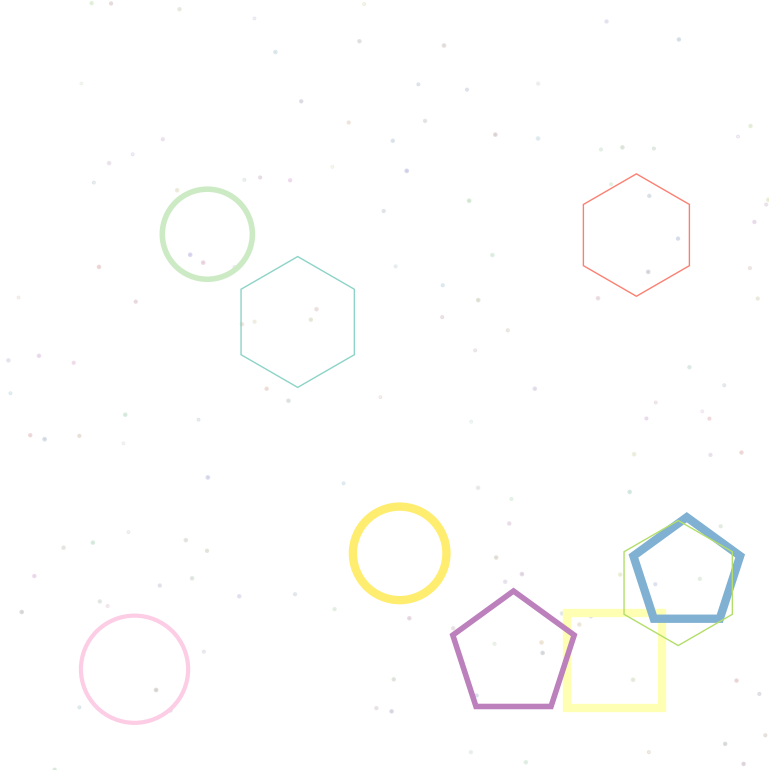[{"shape": "hexagon", "thickness": 0.5, "radius": 0.42, "center": [0.387, 0.582]}, {"shape": "square", "thickness": 3, "radius": 0.31, "center": [0.798, 0.142]}, {"shape": "hexagon", "thickness": 0.5, "radius": 0.4, "center": [0.826, 0.695]}, {"shape": "pentagon", "thickness": 3, "radius": 0.36, "center": [0.892, 0.255]}, {"shape": "hexagon", "thickness": 0.5, "radius": 0.41, "center": [0.881, 0.243]}, {"shape": "circle", "thickness": 1.5, "radius": 0.35, "center": [0.175, 0.131]}, {"shape": "pentagon", "thickness": 2, "radius": 0.41, "center": [0.667, 0.15]}, {"shape": "circle", "thickness": 2, "radius": 0.29, "center": [0.269, 0.696]}, {"shape": "circle", "thickness": 3, "radius": 0.3, "center": [0.519, 0.281]}]